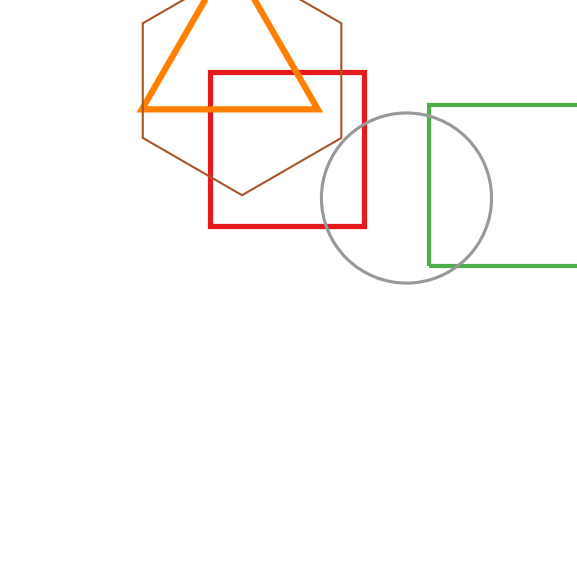[{"shape": "square", "thickness": 2.5, "radius": 0.67, "center": [0.496, 0.741]}, {"shape": "square", "thickness": 2, "radius": 0.69, "center": [0.882, 0.678]}, {"shape": "triangle", "thickness": 3, "radius": 0.88, "center": [0.398, 0.898]}, {"shape": "hexagon", "thickness": 1, "radius": 0.99, "center": [0.419, 0.86]}, {"shape": "circle", "thickness": 1.5, "radius": 0.74, "center": [0.704, 0.656]}]